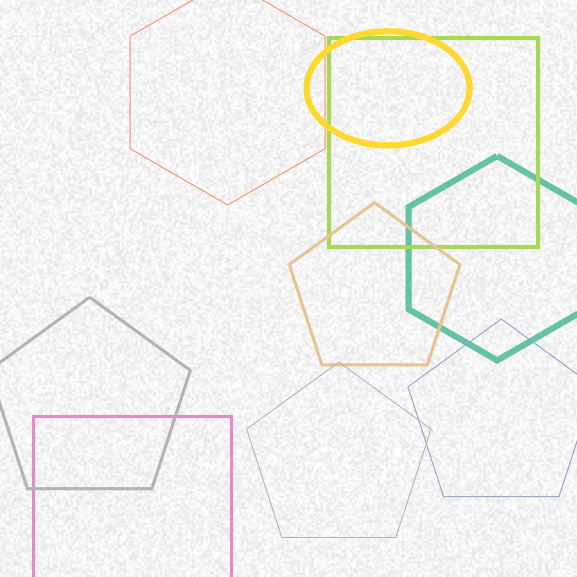[{"shape": "hexagon", "thickness": 3, "radius": 0.89, "center": [0.861, 0.552]}, {"shape": "hexagon", "thickness": 0.5, "radius": 0.97, "center": [0.394, 0.839]}, {"shape": "pentagon", "thickness": 0.5, "radius": 0.85, "center": [0.868, 0.277]}, {"shape": "square", "thickness": 1.5, "radius": 0.86, "center": [0.228, 0.107]}, {"shape": "square", "thickness": 2, "radius": 0.9, "center": [0.751, 0.752]}, {"shape": "oval", "thickness": 3, "radius": 0.71, "center": [0.672, 0.846]}, {"shape": "pentagon", "thickness": 1.5, "radius": 0.78, "center": [0.649, 0.493]}, {"shape": "pentagon", "thickness": 1.5, "radius": 0.92, "center": [0.155, 0.301]}, {"shape": "pentagon", "thickness": 0.5, "radius": 0.84, "center": [0.587, 0.204]}]